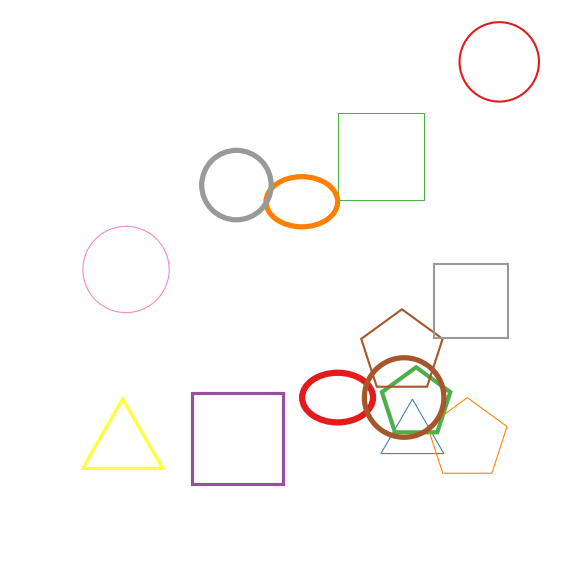[{"shape": "circle", "thickness": 1, "radius": 0.34, "center": [0.865, 0.892]}, {"shape": "oval", "thickness": 3, "radius": 0.31, "center": [0.585, 0.311]}, {"shape": "triangle", "thickness": 0.5, "radius": 0.31, "center": [0.714, 0.245]}, {"shape": "pentagon", "thickness": 2, "radius": 0.31, "center": [0.721, 0.301]}, {"shape": "square", "thickness": 0.5, "radius": 0.37, "center": [0.66, 0.728]}, {"shape": "square", "thickness": 1.5, "radius": 0.39, "center": [0.411, 0.24]}, {"shape": "oval", "thickness": 2.5, "radius": 0.31, "center": [0.523, 0.65]}, {"shape": "pentagon", "thickness": 0.5, "radius": 0.36, "center": [0.809, 0.238]}, {"shape": "triangle", "thickness": 1.5, "radius": 0.4, "center": [0.212, 0.228]}, {"shape": "pentagon", "thickness": 1, "radius": 0.37, "center": [0.696, 0.389]}, {"shape": "circle", "thickness": 2.5, "radius": 0.34, "center": [0.7, 0.311]}, {"shape": "circle", "thickness": 0.5, "radius": 0.37, "center": [0.218, 0.532]}, {"shape": "square", "thickness": 1, "radius": 0.32, "center": [0.816, 0.477]}, {"shape": "circle", "thickness": 2.5, "radius": 0.3, "center": [0.409, 0.679]}]